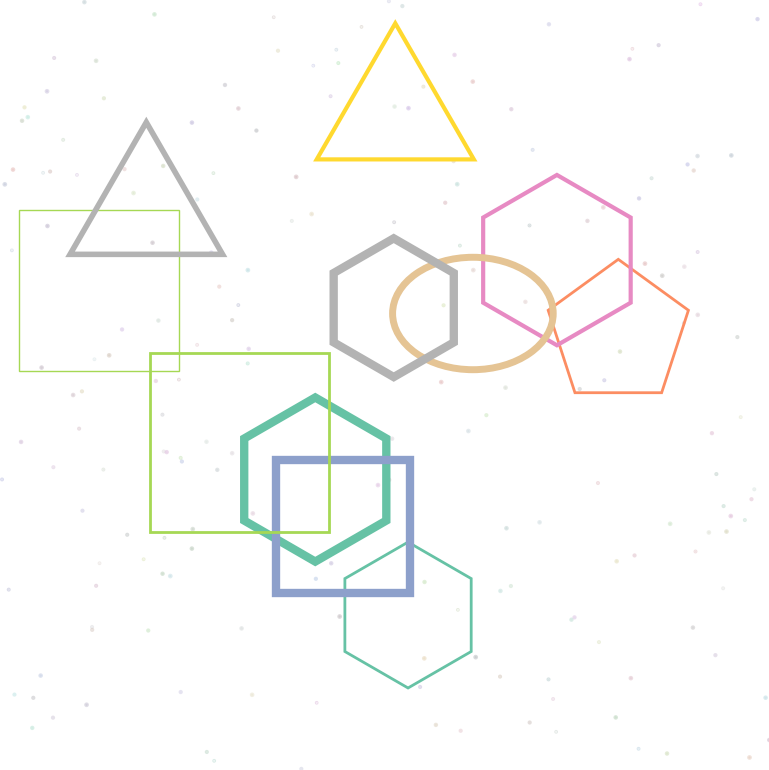[{"shape": "hexagon", "thickness": 3, "radius": 0.53, "center": [0.409, 0.377]}, {"shape": "hexagon", "thickness": 1, "radius": 0.47, "center": [0.53, 0.201]}, {"shape": "pentagon", "thickness": 1, "radius": 0.48, "center": [0.803, 0.567]}, {"shape": "square", "thickness": 3, "radius": 0.43, "center": [0.445, 0.316]}, {"shape": "hexagon", "thickness": 1.5, "radius": 0.55, "center": [0.723, 0.662]}, {"shape": "square", "thickness": 0.5, "radius": 0.52, "center": [0.129, 0.622]}, {"shape": "square", "thickness": 1, "radius": 0.58, "center": [0.311, 0.425]}, {"shape": "triangle", "thickness": 1.5, "radius": 0.59, "center": [0.513, 0.852]}, {"shape": "oval", "thickness": 2.5, "radius": 0.52, "center": [0.614, 0.593]}, {"shape": "hexagon", "thickness": 3, "radius": 0.45, "center": [0.511, 0.6]}, {"shape": "triangle", "thickness": 2, "radius": 0.57, "center": [0.19, 0.727]}]